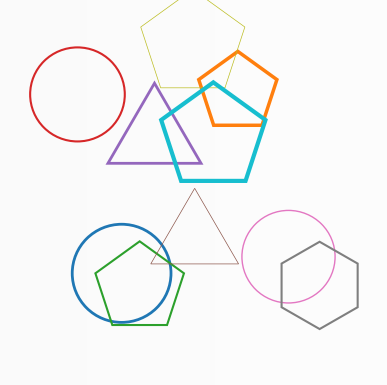[{"shape": "circle", "thickness": 2, "radius": 0.64, "center": [0.314, 0.29]}, {"shape": "pentagon", "thickness": 2.5, "radius": 0.53, "center": [0.614, 0.76]}, {"shape": "pentagon", "thickness": 1.5, "radius": 0.6, "center": [0.36, 0.253]}, {"shape": "circle", "thickness": 1.5, "radius": 0.61, "center": [0.2, 0.755]}, {"shape": "triangle", "thickness": 2, "radius": 0.69, "center": [0.399, 0.645]}, {"shape": "triangle", "thickness": 0.5, "radius": 0.65, "center": [0.502, 0.38]}, {"shape": "circle", "thickness": 1, "radius": 0.6, "center": [0.745, 0.333]}, {"shape": "hexagon", "thickness": 1.5, "radius": 0.57, "center": [0.825, 0.259]}, {"shape": "pentagon", "thickness": 0.5, "radius": 0.71, "center": [0.498, 0.886]}, {"shape": "pentagon", "thickness": 3, "radius": 0.71, "center": [0.551, 0.645]}]